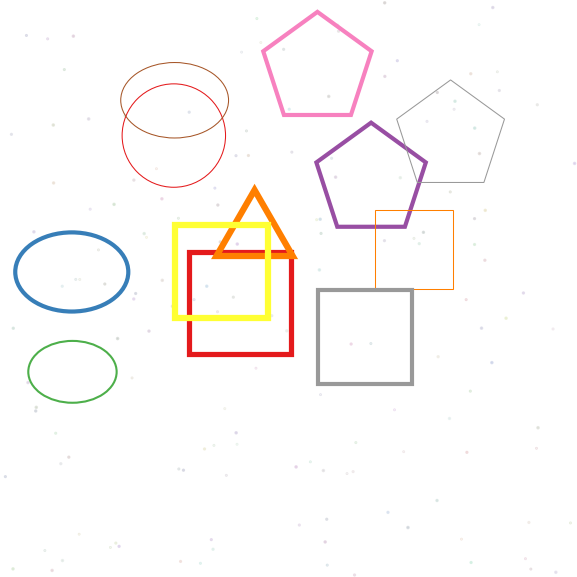[{"shape": "circle", "thickness": 0.5, "radius": 0.45, "center": [0.301, 0.764]}, {"shape": "square", "thickness": 2.5, "radius": 0.44, "center": [0.416, 0.475]}, {"shape": "oval", "thickness": 2, "radius": 0.49, "center": [0.124, 0.528]}, {"shape": "oval", "thickness": 1, "radius": 0.38, "center": [0.125, 0.355]}, {"shape": "pentagon", "thickness": 2, "radius": 0.5, "center": [0.643, 0.687]}, {"shape": "triangle", "thickness": 3, "radius": 0.38, "center": [0.441, 0.594]}, {"shape": "square", "thickness": 0.5, "radius": 0.34, "center": [0.717, 0.567]}, {"shape": "square", "thickness": 3, "radius": 0.4, "center": [0.383, 0.529]}, {"shape": "oval", "thickness": 0.5, "radius": 0.47, "center": [0.302, 0.826]}, {"shape": "pentagon", "thickness": 2, "radius": 0.49, "center": [0.55, 0.88]}, {"shape": "pentagon", "thickness": 0.5, "radius": 0.49, "center": [0.78, 0.763]}, {"shape": "square", "thickness": 2, "radius": 0.41, "center": [0.632, 0.415]}]